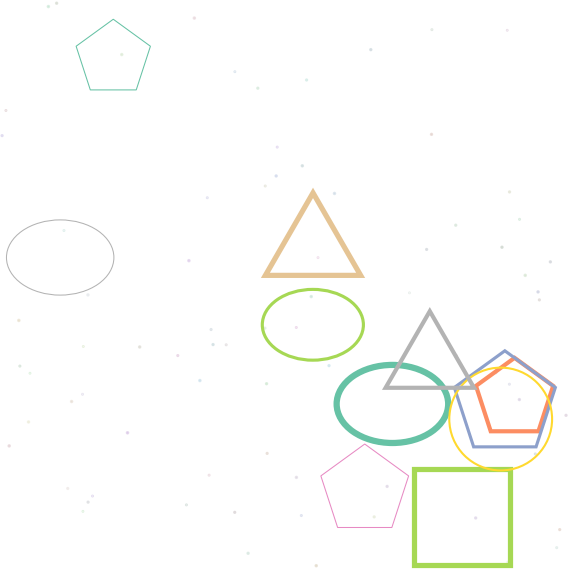[{"shape": "pentagon", "thickness": 0.5, "radius": 0.34, "center": [0.196, 0.898]}, {"shape": "oval", "thickness": 3, "radius": 0.48, "center": [0.679, 0.3]}, {"shape": "pentagon", "thickness": 2, "radius": 0.35, "center": [0.891, 0.309]}, {"shape": "pentagon", "thickness": 1.5, "radius": 0.46, "center": [0.874, 0.3]}, {"shape": "pentagon", "thickness": 0.5, "radius": 0.4, "center": [0.632, 0.15]}, {"shape": "oval", "thickness": 1.5, "radius": 0.44, "center": [0.542, 0.437]}, {"shape": "square", "thickness": 2.5, "radius": 0.41, "center": [0.801, 0.104]}, {"shape": "circle", "thickness": 1, "radius": 0.45, "center": [0.867, 0.274]}, {"shape": "triangle", "thickness": 2.5, "radius": 0.48, "center": [0.542, 0.57]}, {"shape": "oval", "thickness": 0.5, "radius": 0.47, "center": [0.104, 0.553]}, {"shape": "triangle", "thickness": 2, "radius": 0.44, "center": [0.744, 0.372]}]